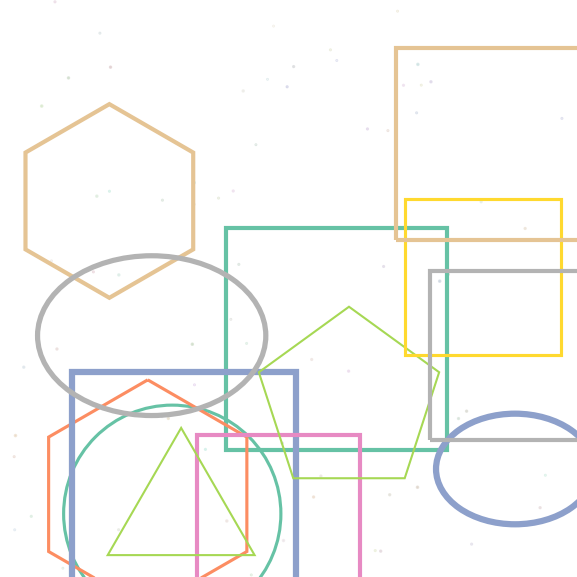[{"shape": "circle", "thickness": 1.5, "radius": 0.94, "center": [0.298, 0.11]}, {"shape": "square", "thickness": 2, "radius": 0.96, "center": [0.583, 0.412]}, {"shape": "hexagon", "thickness": 1.5, "radius": 0.99, "center": [0.256, 0.143]}, {"shape": "square", "thickness": 3, "radius": 0.97, "center": [0.318, 0.16]}, {"shape": "oval", "thickness": 3, "radius": 0.68, "center": [0.892, 0.187]}, {"shape": "square", "thickness": 2, "radius": 0.71, "center": [0.481, 0.105]}, {"shape": "pentagon", "thickness": 1, "radius": 0.82, "center": [0.604, 0.304]}, {"shape": "triangle", "thickness": 1, "radius": 0.73, "center": [0.314, 0.111]}, {"shape": "square", "thickness": 1.5, "radius": 0.68, "center": [0.837, 0.519]}, {"shape": "square", "thickness": 2, "radius": 0.83, "center": [0.853, 0.75]}, {"shape": "hexagon", "thickness": 2, "radius": 0.84, "center": [0.189, 0.651]}, {"shape": "oval", "thickness": 2.5, "radius": 0.99, "center": [0.263, 0.418]}, {"shape": "square", "thickness": 2, "radius": 0.73, "center": [0.891, 0.383]}]